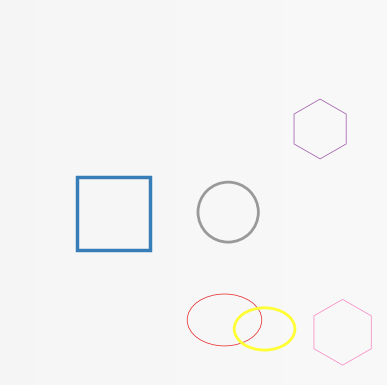[{"shape": "oval", "thickness": 0.5, "radius": 0.48, "center": [0.579, 0.169]}, {"shape": "square", "thickness": 2.5, "radius": 0.47, "center": [0.292, 0.445]}, {"shape": "hexagon", "thickness": 0.5, "radius": 0.39, "center": [0.826, 0.665]}, {"shape": "oval", "thickness": 2, "radius": 0.39, "center": [0.683, 0.146]}, {"shape": "hexagon", "thickness": 0.5, "radius": 0.43, "center": [0.884, 0.137]}, {"shape": "circle", "thickness": 2, "radius": 0.39, "center": [0.589, 0.449]}]